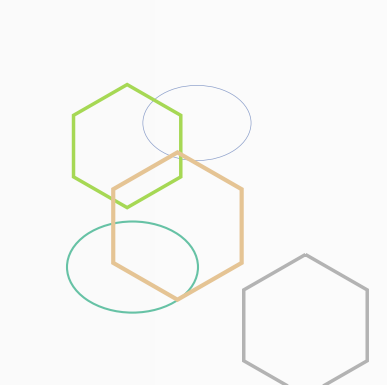[{"shape": "oval", "thickness": 1.5, "radius": 0.85, "center": [0.342, 0.306]}, {"shape": "oval", "thickness": 0.5, "radius": 0.7, "center": [0.508, 0.681]}, {"shape": "hexagon", "thickness": 2.5, "radius": 0.8, "center": [0.328, 0.621]}, {"shape": "hexagon", "thickness": 3, "radius": 0.96, "center": [0.458, 0.413]}, {"shape": "hexagon", "thickness": 2.5, "radius": 0.92, "center": [0.788, 0.155]}]